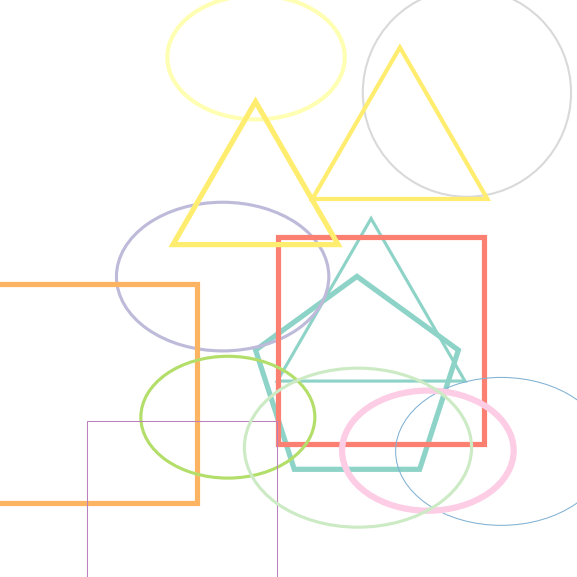[{"shape": "pentagon", "thickness": 2.5, "radius": 0.92, "center": [0.618, 0.336]}, {"shape": "triangle", "thickness": 1.5, "radius": 0.94, "center": [0.643, 0.433]}, {"shape": "oval", "thickness": 2, "radius": 0.77, "center": [0.443, 0.9]}, {"shape": "oval", "thickness": 1.5, "radius": 0.92, "center": [0.386, 0.52]}, {"shape": "square", "thickness": 2.5, "radius": 0.89, "center": [0.66, 0.409]}, {"shape": "oval", "thickness": 0.5, "radius": 0.91, "center": [0.868, 0.218]}, {"shape": "square", "thickness": 2.5, "radius": 0.95, "center": [0.151, 0.318]}, {"shape": "oval", "thickness": 1.5, "radius": 0.75, "center": [0.395, 0.277]}, {"shape": "oval", "thickness": 3, "radius": 0.74, "center": [0.741, 0.219]}, {"shape": "circle", "thickness": 1, "radius": 0.9, "center": [0.809, 0.839]}, {"shape": "square", "thickness": 0.5, "radius": 0.82, "center": [0.315, 0.105]}, {"shape": "oval", "thickness": 1.5, "radius": 0.98, "center": [0.62, 0.224]}, {"shape": "triangle", "thickness": 2.5, "radius": 0.83, "center": [0.442, 0.658]}, {"shape": "triangle", "thickness": 2, "radius": 0.87, "center": [0.692, 0.742]}]